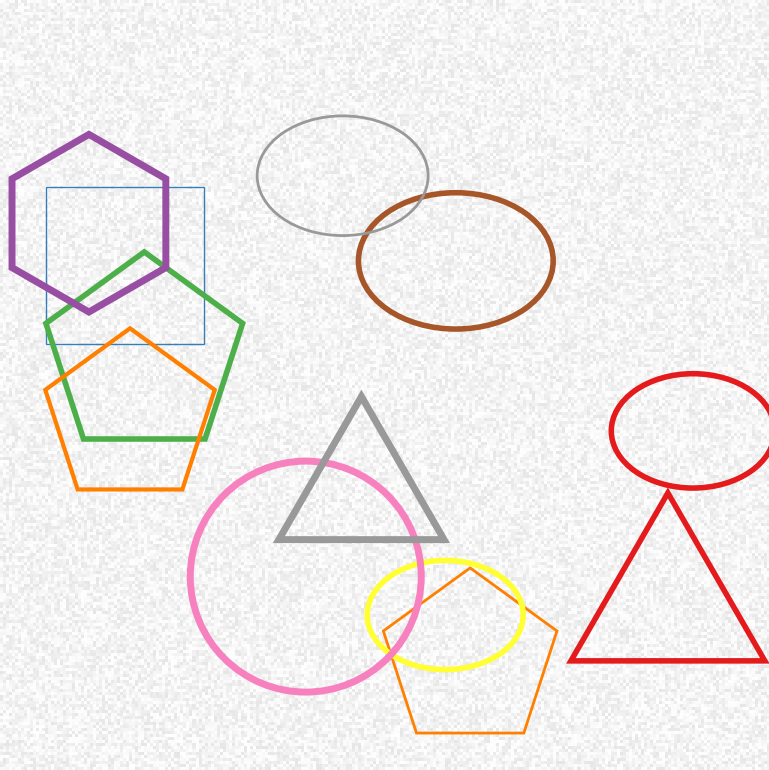[{"shape": "triangle", "thickness": 2, "radius": 0.73, "center": [0.867, 0.214]}, {"shape": "oval", "thickness": 2, "radius": 0.53, "center": [0.9, 0.44]}, {"shape": "square", "thickness": 0.5, "radius": 0.51, "center": [0.162, 0.655]}, {"shape": "pentagon", "thickness": 2, "radius": 0.67, "center": [0.187, 0.539]}, {"shape": "hexagon", "thickness": 2.5, "radius": 0.58, "center": [0.115, 0.71]}, {"shape": "pentagon", "thickness": 1.5, "radius": 0.58, "center": [0.169, 0.458]}, {"shape": "pentagon", "thickness": 1, "radius": 0.59, "center": [0.611, 0.144]}, {"shape": "oval", "thickness": 2, "radius": 0.51, "center": [0.578, 0.201]}, {"shape": "oval", "thickness": 2, "radius": 0.63, "center": [0.592, 0.661]}, {"shape": "circle", "thickness": 2.5, "radius": 0.75, "center": [0.397, 0.251]}, {"shape": "triangle", "thickness": 2.5, "radius": 0.62, "center": [0.469, 0.361]}, {"shape": "oval", "thickness": 1, "radius": 0.56, "center": [0.445, 0.772]}]